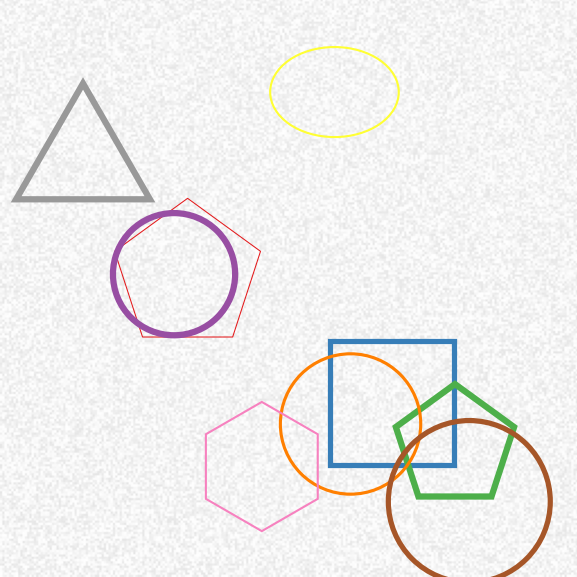[{"shape": "pentagon", "thickness": 0.5, "radius": 0.66, "center": [0.325, 0.523]}, {"shape": "square", "thickness": 2.5, "radius": 0.54, "center": [0.679, 0.301]}, {"shape": "pentagon", "thickness": 3, "radius": 0.54, "center": [0.788, 0.226]}, {"shape": "circle", "thickness": 3, "radius": 0.53, "center": [0.301, 0.524]}, {"shape": "circle", "thickness": 1.5, "radius": 0.61, "center": [0.607, 0.265]}, {"shape": "oval", "thickness": 1, "radius": 0.56, "center": [0.579, 0.84]}, {"shape": "circle", "thickness": 2.5, "radius": 0.7, "center": [0.813, 0.131]}, {"shape": "hexagon", "thickness": 1, "radius": 0.56, "center": [0.453, 0.191]}, {"shape": "triangle", "thickness": 3, "radius": 0.67, "center": [0.144, 0.721]}]